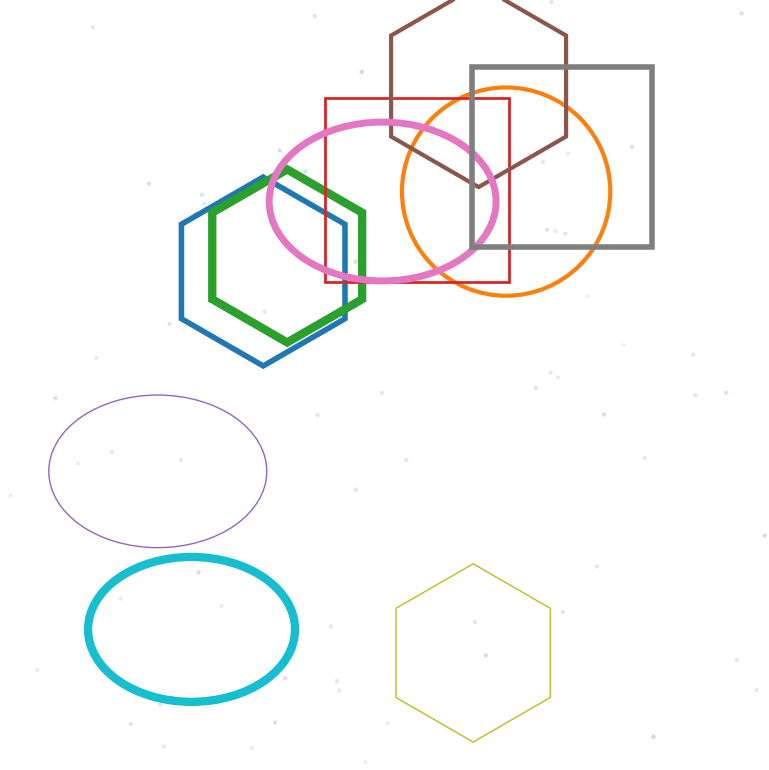[{"shape": "hexagon", "thickness": 2, "radius": 0.61, "center": [0.342, 0.647]}, {"shape": "circle", "thickness": 1.5, "radius": 0.68, "center": [0.657, 0.751]}, {"shape": "hexagon", "thickness": 3, "radius": 0.56, "center": [0.373, 0.668]}, {"shape": "square", "thickness": 1, "radius": 0.6, "center": [0.541, 0.754]}, {"shape": "oval", "thickness": 0.5, "radius": 0.71, "center": [0.205, 0.388]}, {"shape": "hexagon", "thickness": 1.5, "radius": 0.66, "center": [0.622, 0.888]}, {"shape": "oval", "thickness": 2.5, "radius": 0.74, "center": [0.497, 0.738]}, {"shape": "square", "thickness": 2, "radius": 0.58, "center": [0.73, 0.796]}, {"shape": "hexagon", "thickness": 0.5, "radius": 0.58, "center": [0.614, 0.152]}, {"shape": "oval", "thickness": 3, "radius": 0.67, "center": [0.249, 0.183]}]